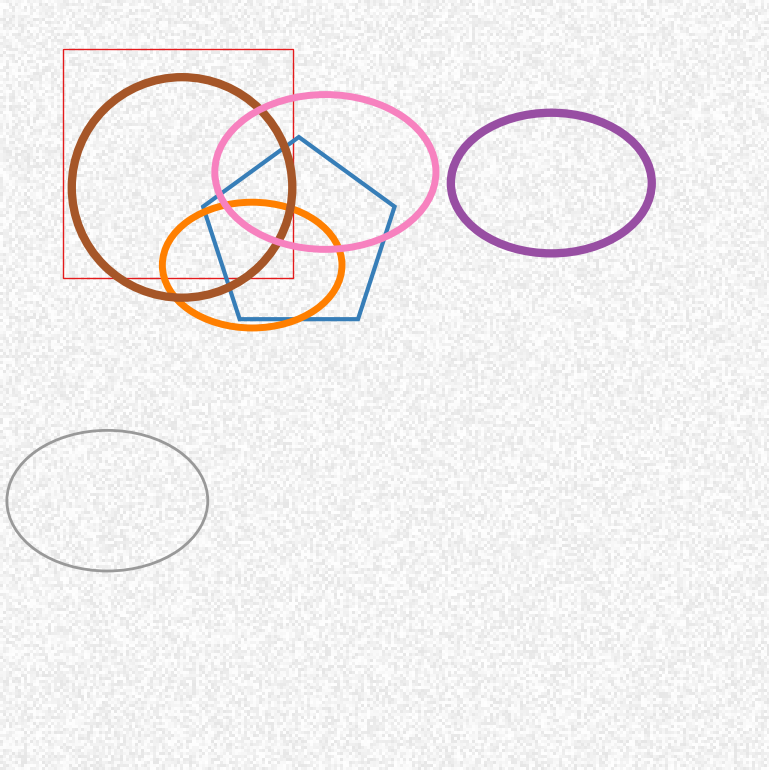[{"shape": "square", "thickness": 0.5, "radius": 0.74, "center": [0.231, 0.788]}, {"shape": "pentagon", "thickness": 1.5, "radius": 0.65, "center": [0.388, 0.691]}, {"shape": "oval", "thickness": 3, "radius": 0.65, "center": [0.716, 0.762]}, {"shape": "oval", "thickness": 2.5, "radius": 0.58, "center": [0.327, 0.656]}, {"shape": "circle", "thickness": 3, "radius": 0.72, "center": [0.236, 0.757]}, {"shape": "oval", "thickness": 2.5, "radius": 0.72, "center": [0.423, 0.777]}, {"shape": "oval", "thickness": 1, "radius": 0.65, "center": [0.139, 0.35]}]